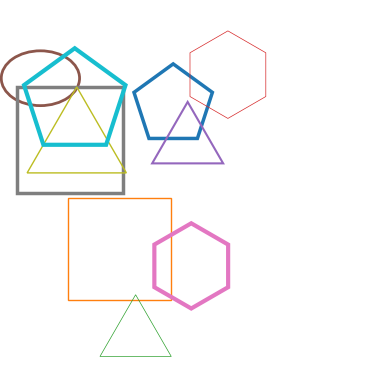[{"shape": "pentagon", "thickness": 2.5, "radius": 0.54, "center": [0.45, 0.727]}, {"shape": "square", "thickness": 1, "radius": 0.66, "center": [0.311, 0.354]}, {"shape": "triangle", "thickness": 0.5, "radius": 0.53, "center": [0.352, 0.128]}, {"shape": "hexagon", "thickness": 0.5, "radius": 0.57, "center": [0.592, 0.806]}, {"shape": "triangle", "thickness": 1.5, "radius": 0.53, "center": [0.487, 0.629]}, {"shape": "oval", "thickness": 2, "radius": 0.51, "center": [0.105, 0.797]}, {"shape": "hexagon", "thickness": 3, "radius": 0.55, "center": [0.497, 0.309]}, {"shape": "square", "thickness": 2.5, "radius": 0.68, "center": [0.182, 0.636]}, {"shape": "triangle", "thickness": 1, "radius": 0.74, "center": [0.199, 0.625]}, {"shape": "pentagon", "thickness": 3, "radius": 0.69, "center": [0.194, 0.736]}]